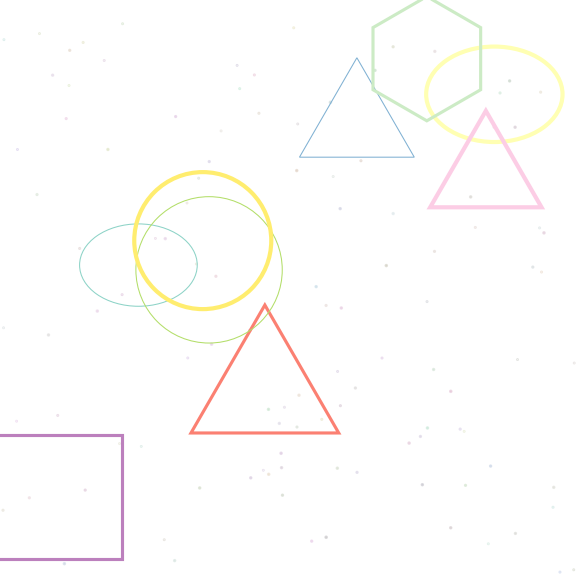[{"shape": "oval", "thickness": 0.5, "radius": 0.51, "center": [0.24, 0.54]}, {"shape": "oval", "thickness": 2, "radius": 0.59, "center": [0.856, 0.836]}, {"shape": "triangle", "thickness": 1.5, "radius": 0.74, "center": [0.459, 0.323]}, {"shape": "triangle", "thickness": 0.5, "radius": 0.57, "center": [0.618, 0.784]}, {"shape": "circle", "thickness": 0.5, "radius": 0.63, "center": [0.362, 0.532]}, {"shape": "triangle", "thickness": 2, "radius": 0.56, "center": [0.841, 0.696]}, {"shape": "square", "thickness": 1.5, "radius": 0.54, "center": [0.103, 0.139]}, {"shape": "hexagon", "thickness": 1.5, "radius": 0.54, "center": [0.739, 0.898]}, {"shape": "circle", "thickness": 2, "radius": 0.59, "center": [0.351, 0.582]}]